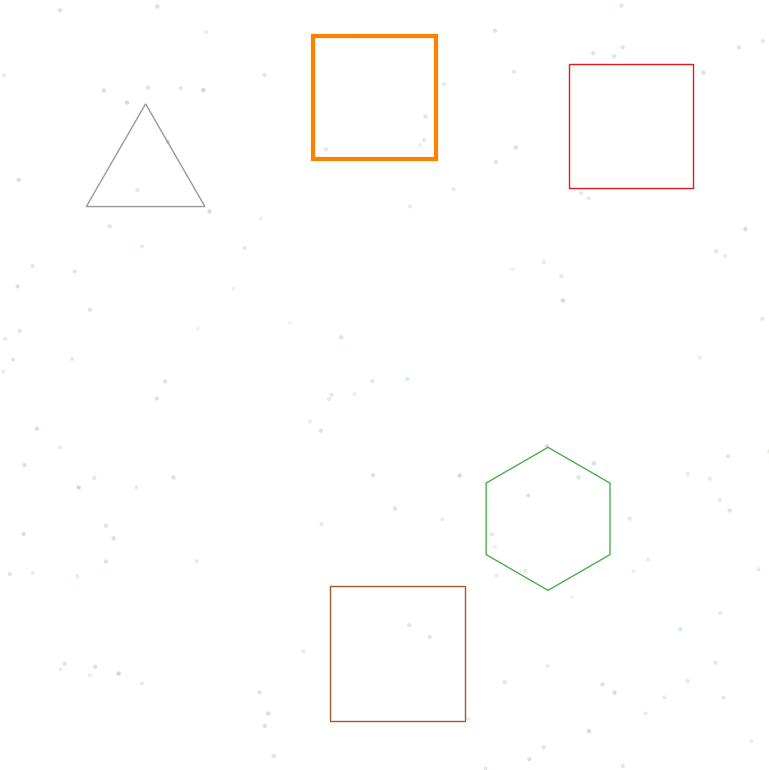[{"shape": "square", "thickness": 0.5, "radius": 0.4, "center": [0.819, 0.836]}, {"shape": "hexagon", "thickness": 0.5, "radius": 0.46, "center": [0.712, 0.326]}, {"shape": "square", "thickness": 1.5, "radius": 0.4, "center": [0.487, 0.873]}, {"shape": "square", "thickness": 0.5, "radius": 0.44, "center": [0.517, 0.151]}, {"shape": "triangle", "thickness": 0.5, "radius": 0.44, "center": [0.189, 0.776]}]